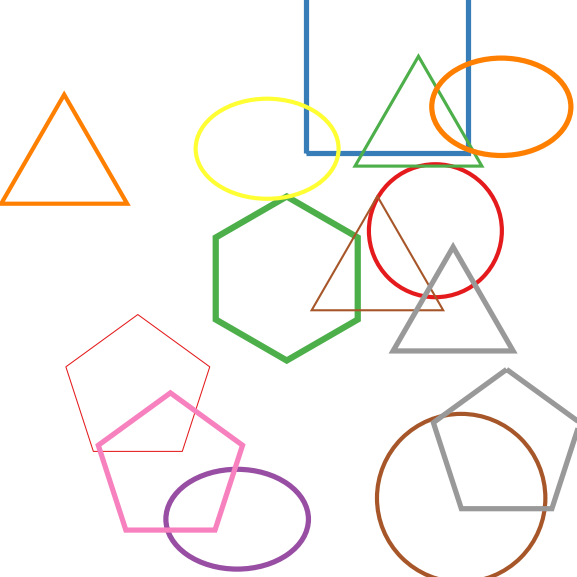[{"shape": "pentagon", "thickness": 0.5, "radius": 0.65, "center": [0.239, 0.323]}, {"shape": "circle", "thickness": 2, "radius": 0.58, "center": [0.754, 0.6]}, {"shape": "square", "thickness": 2.5, "radius": 0.7, "center": [0.67, 0.875]}, {"shape": "triangle", "thickness": 1.5, "radius": 0.63, "center": [0.725, 0.775]}, {"shape": "hexagon", "thickness": 3, "radius": 0.71, "center": [0.497, 0.517]}, {"shape": "oval", "thickness": 2.5, "radius": 0.62, "center": [0.411, 0.1]}, {"shape": "oval", "thickness": 2.5, "radius": 0.6, "center": [0.868, 0.814]}, {"shape": "triangle", "thickness": 2, "radius": 0.63, "center": [0.111, 0.709]}, {"shape": "oval", "thickness": 2, "radius": 0.62, "center": [0.463, 0.742]}, {"shape": "circle", "thickness": 2, "radius": 0.73, "center": [0.799, 0.137]}, {"shape": "triangle", "thickness": 1, "radius": 0.66, "center": [0.654, 0.528]}, {"shape": "pentagon", "thickness": 2.5, "radius": 0.66, "center": [0.295, 0.188]}, {"shape": "triangle", "thickness": 2.5, "radius": 0.6, "center": [0.785, 0.451]}, {"shape": "pentagon", "thickness": 2.5, "radius": 0.67, "center": [0.877, 0.226]}]